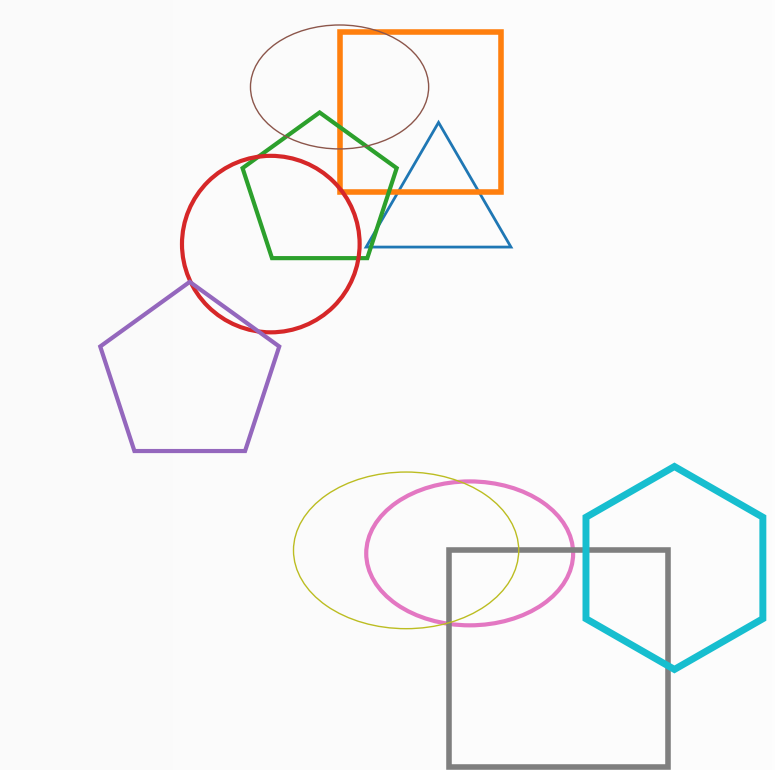[{"shape": "triangle", "thickness": 1, "radius": 0.54, "center": [0.566, 0.733]}, {"shape": "square", "thickness": 2, "radius": 0.52, "center": [0.543, 0.854]}, {"shape": "pentagon", "thickness": 1.5, "radius": 0.52, "center": [0.412, 0.749]}, {"shape": "circle", "thickness": 1.5, "radius": 0.57, "center": [0.349, 0.683]}, {"shape": "pentagon", "thickness": 1.5, "radius": 0.61, "center": [0.245, 0.512]}, {"shape": "oval", "thickness": 0.5, "radius": 0.57, "center": [0.438, 0.887]}, {"shape": "oval", "thickness": 1.5, "radius": 0.67, "center": [0.606, 0.281]}, {"shape": "square", "thickness": 2, "radius": 0.71, "center": [0.721, 0.145]}, {"shape": "oval", "thickness": 0.5, "radius": 0.73, "center": [0.524, 0.285]}, {"shape": "hexagon", "thickness": 2.5, "radius": 0.66, "center": [0.87, 0.262]}]